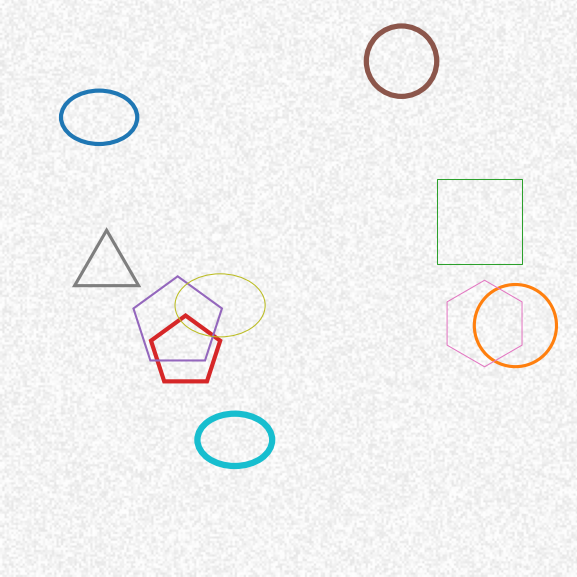[{"shape": "oval", "thickness": 2, "radius": 0.33, "center": [0.172, 0.796]}, {"shape": "circle", "thickness": 1.5, "radius": 0.36, "center": [0.892, 0.435]}, {"shape": "square", "thickness": 0.5, "radius": 0.37, "center": [0.83, 0.615]}, {"shape": "pentagon", "thickness": 2, "radius": 0.31, "center": [0.321, 0.39]}, {"shape": "pentagon", "thickness": 1, "radius": 0.4, "center": [0.308, 0.44]}, {"shape": "circle", "thickness": 2.5, "radius": 0.3, "center": [0.695, 0.893]}, {"shape": "hexagon", "thickness": 0.5, "radius": 0.37, "center": [0.839, 0.439]}, {"shape": "triangle", "thickness": 1.5, "radius": 0.32, "center": [0.185, 0.536]}, {"shape": "oval", "thickness": 0.5, "radius": 0.39, "center": [0.381, 0.47]}, {"shape": "oval", "thickness": 3, "radius": 0.32, "center": [0.407, 0.238]}]